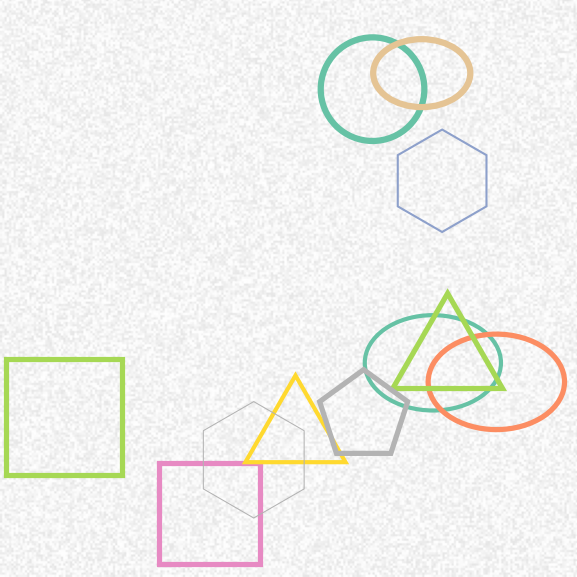[{"shape": "oval", "thickness": 2, "radius": 0.59, "center": [0.75, 0.371]}, {"shape": "circle", "thickness": 3, "radius": 0.45, "center": [0.645, 0.845]}, {"shape": "oval", "thickness": 2.5, "radius": 0.59, "center": [0.859, 0.338]}, {"shape": "hexagon", "thickness": 1, "radius": 0.44, "center": [0.766, 0.686]}, {"shape": "square", "thickness": 2.5, "radius": 0.44, "center": [0.363, 0.11]}, {"shape": "triangle", "thickness": 2.5, "radius": 0.55, "center": [0.775, 0.381]}, {"shape": "square", "thickness": 2.5, "radius": 0.5, "center": [0.111, 0.277]}, {"shape": "triangle", "thickness": 2, "radius": 0.5, "center": [0.512, 0.249]}, {"shape": "oval", "thickness": 3, "radius": 0.42, "center": [0.73, 0.872]}, {"shape": "hexagon", "thickness": 0.5, "radius": 0.5, "center": [0.439, 0.203]}, {"shape": "pentagon", "thickness": 2.5, "radius": 0.4, "center": [0.63, 0.279]}]